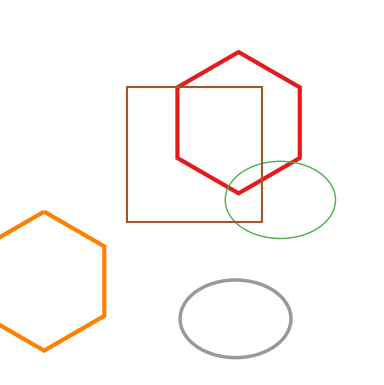[{"shape": "hexagon", "thickness": 3, "radius": 0.92, "center": [0.62, 0.681]}, {"shape": "oval", "thickness": 1, "radius": 0.72, "center": [0.728, 0.481]}, {"shape": "hexagon", "thickness": 3, "radius": 0.9, "center": [0.115, 0.27]}, {"shape": "square", "thickness": 1.5, "radius": 0.87, "center": [0.505, 0.599]}, {"shape": "oval", "thickness": 2.5, "radius": 0.72, "center": [0.612, 0.172]}]